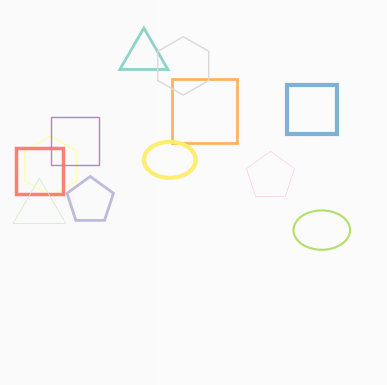[{"shape": "triangle", "thickness": 2, "radius": 0.36, "center": [0.371, 0.855]}, {"shape": "hexagon", "thickness": 1, "radius": 0.39, "center": [0.131, 0.569]}, {"shape": "pentagon", "thickness": 2, "radius": 0.32, "center": [0.233, 0.479]}, {"shape": "square", "thickness": 2.5, "radius": 0.3, "center": [0.101, 0.556]}, {"shape": "square", "thickness": 3, "radius": 0.32, "center": [0.805, 0.715]}, {"shape": "square", "thickness": 2, "radius": 0.42, "center": [0.528, 0.711]}, {"shape": "oval", "thickness": 1.5, "radius": 0.37, "center": [0.83, 0.402]}, {"shape": "pentagon", "thickness": 0.5, "radius": 0.33, "center": [0.698, 0.542]}, {"shape": "hexagon", "thickness": 1, "radius": 0.38, "center": [0.473, 0.829]}, {"shape": "square", "thickness": 1, "radius": 0.31, "center": [0.194, 0.633]}, {"shape": "triangle", "thickness": 0.5, "radius": 0.39, "center": [0.102, 0.459]}, {"shape": "oval", "thickness": 3, "radius": 0.33, "center": [0.438, 0.585]}]